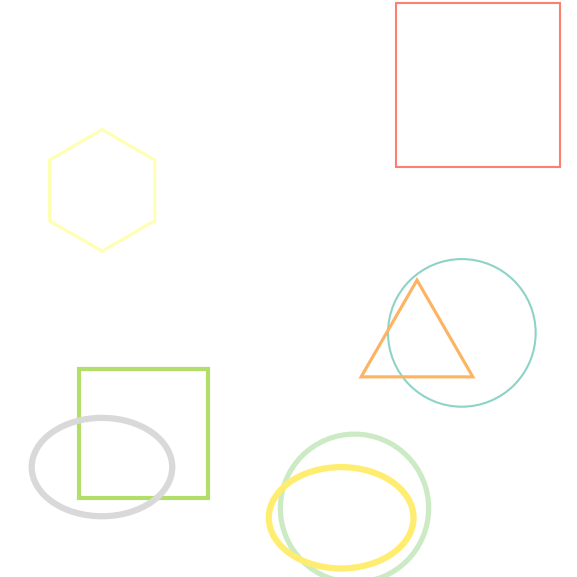[{"shape": "circle", "thickness": 1, "radius": 0.64, "center": [0.8, 0.423]}, {"shape": "hexagon", "thickness": 1.5, "radius": 0.53, "center": [0.177, 0.669]}, {"shape": "square", "thickness": 1, "radius": 0.71, "center": [0.828, 0.852]}, {"shape": "triangle", "thickness": 1.5, "radius": 0.56, "center": [0.722, 0.402]}, {"shape": "square", "thickness": 2, "radius": 0.56, "center": [0.249, 0.248]}, {"shape": "oval", "thickness": 3, "radius": 0.61, "center": [0.177, 0.19]}, {"shape": "circle", "thickness": 2.5, "radius": 0.64, "center": [0.614, 0.119]}, {"shape": "oval", "thickness": 3, "radius": 0.63, "center": [0.591, 0.103]}]